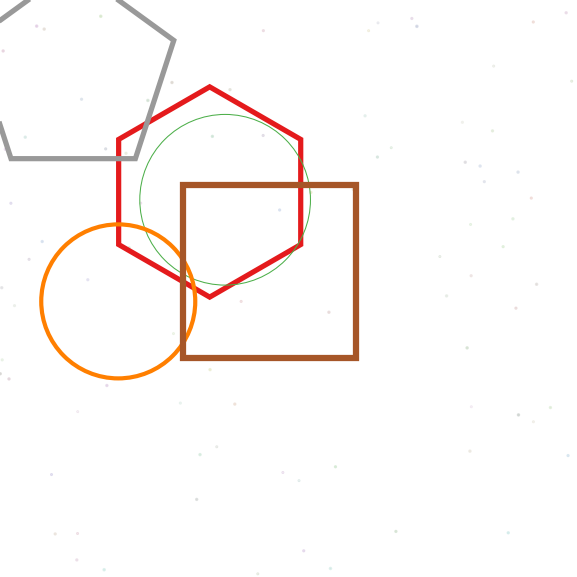[{"shape": "hexagon", "thickness": 2.5, "radius": 0.91, "center": [0.363, 0.667]}, {"shape": "circle", "thickness": 0.5, "radius": 0.74, "center": [0.39, 0.653]}, {"shape": "circle", "thickness": 2, "radius": 0.67, "center": [0.205, 0.477]}, {"shape": "square", "thickness": 3, "radius": 0.75, "center": [0.466, 0.529]}, {"shape": "pentagon", "thickness": 2.5, "radius": 0.92, "center": [0.127, 0.873]}]